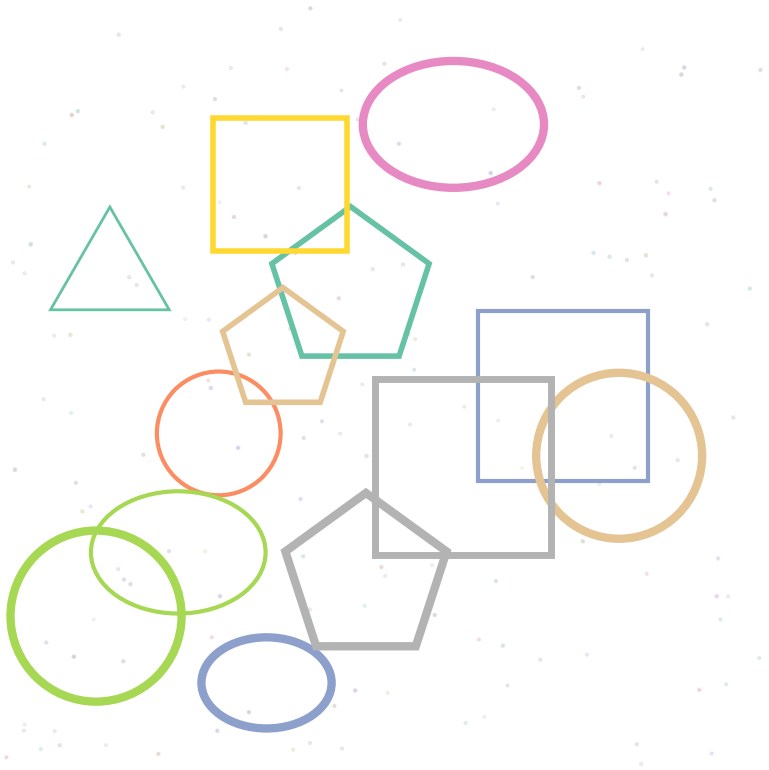[{"shape": "triangle", "thickness": 1, "radius": 0.45, "center": [0.143, 0.642]}, {"shape": "pentagon", "thickness": 2, "radius": 0.54, "center": [0.455, 0.624]}, {"shape": "circle", "thickness": 1.5, "radius": 0.4, "center": [0.284, 0.437]}, {"shape": "square", "thickness": 1.5, "radius": 0.55, "center": [0.731, 0.486]}, {"shape": "oval", "thickness": 3, "radius": 0.42, "center": [0.346, 0.113]}, {"shape": "oval", "thickness": 3, "radius": 0.59, "center": [0.589, 0.838]}, {"shape": "oval", "thickness": 1.5, "radius": 0.57, "center": [0.231, 0.283]}, {"shape": "circle", "thickness": 3, "radius": 0.56, "center": [0.125, 0.2]}, {"shape": "square", "thickness": 2, "radius": 0.43, "center": [0.364, 0.76]}, {"shape": "pentagon", "thickness": 2, "radius": 0.41, "center": [0.367, 0.544]}, {"shape": "circle", "thickness": 3, "radius": 0.54, "center": [0.804, 0.408]}, {"shape": "pentagon", "thickness": 3, "radius": 0.55, "center": [0.475, 0.25]}, {"shape": "square", "thickness": 2.5, "radius": 0.57, "center": [0.601, 0.394]}]